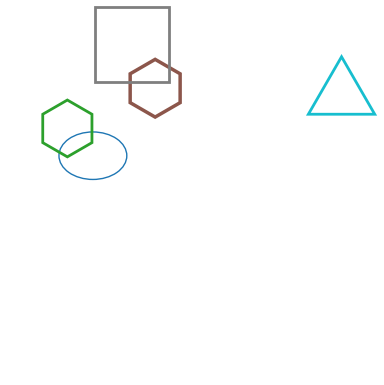[{"shape": "oval", "thickness": 1, "radius": 0.44, "center": [0.241, 0.596]}, {"shape": "hexagon", "thickness": 2, "radius": 0.37, "center": [0.175, 0.666]}, {"shape": "hexagon", "thickness": 2.5, "radius": 0.37, "center": [0.403, 0.771]}, {"shape": "square", "thickness": 2, "radius": 0.48, "center": [0.343, 0.884]}, {"shape": "triangle", "thickness": 2, "radius": 0.5, "center": [0.887, 0.753]}]